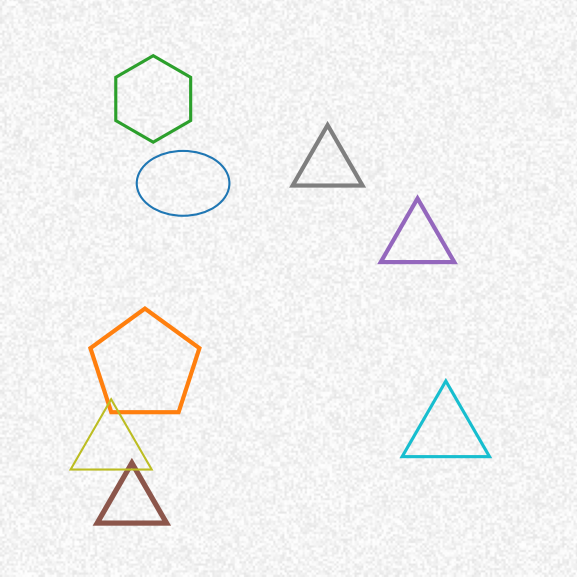[{"shape": "oval", "thickness": 1, "radius": 0.4, "center": [0.317, 0.682]}, {"shape": "pentagon", "thickness": 2, "radius": 0.5, "center": [0.251, 0.366]}, {"shape": "hexagon", "thickness": 1.5, "radius": 0.37, "center": [0.265, 0.828]}, {"shape": "triangle", "thickness": 2, "radius": 0.37, "center": [0.723, 0.582]}, {"shape": "triangle", "thickness": 2.5, "radius": 0.35, "center": [0.228, 0.128]}, {"shape": "triangle", "thickness": 2, "radius": 0.35, "center": [0.567, 0.713]}, {"shape": "triangle", "thickness": 1, "radius": 0.41, "center": [0.192, 0.227]}, {"shape": "triangle", "thickness": 1.5, "radius": 0.44, "center": [0.772, 0.252]}]